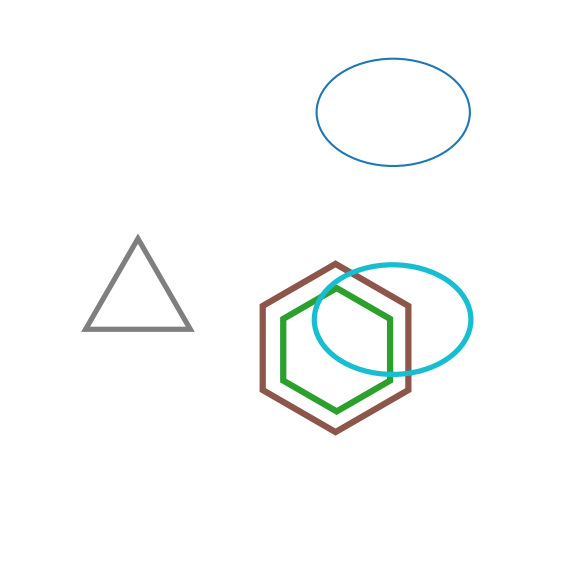[{"shape": "oval", "thickness": 1, "radius": 0.66, "center": [0.681, 0.805]}, {"shape": "hexagon", "thickness": 3, "radius": 0.53, "center": [0.583, 0.394]}, {"shape": "hexagon", "thickness": 3, "radius": 0.73, "center": [0.581, 0.397]}, {"shape": "triangle", "thickness": 2.5, "radius": 0.52, "center": [0.239, 0.481]}, {"shape": "oval", "thickness": 2.5, "radius": 0.68, "center": [0.68, 0.446]}]